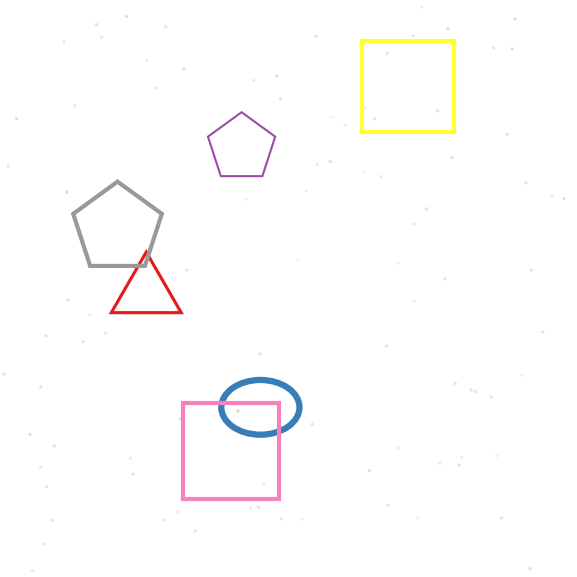[{"shape": "triangle", "thickness": 1.5, "radius": 0.35, "center": [0.253, 0.493]}, {"shape": "oval", "thickness": 3, "radius": 0.34, "center": [0.451, 0.294]}, {"shape": "pentagon", "thickness": 1, "radius": 0.31, "center": [0.418, 0.744]}, {"shape": "square", "thickness": 2, "radius": 0.39, "center": [0.706, 0.85]}, {"shape": "square", "thickness": 2, "radius": 0.42, "center": [0.399, 0.219]}, {"shape": "pentagon", "thickness": 2, "radius": 0.4, "center": [0.204, 0.604]}]